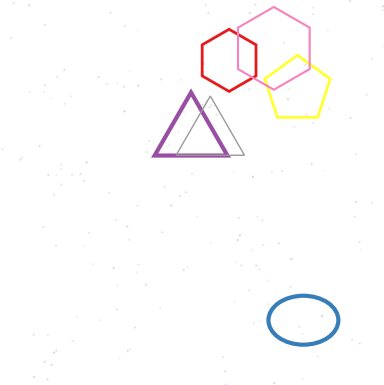[{"shape": "hexagon", "thickness": 2, "radius": 0.4, "center": [0.595, 0.843]}, {"shape": "oval", "thickness": 3, "radius": 0.45, "center": [0.788, 0.168]}, {"shape": "triangle", "thickness": 3, "radius": 0.55, "center": [0.496, 0.651]}, {"shape": "pentagon", "thickness": 2, "radius": 0.45, "center": [0.773, 0.767]}, {"shape": "hexagon", "thickness": 1.5, "radius": 0.54, "center": [0.711, 0.874]}, {"shape": "triangle", "thickness": 1, "radius": 0.51, "center": [0.546, 0.648]}]